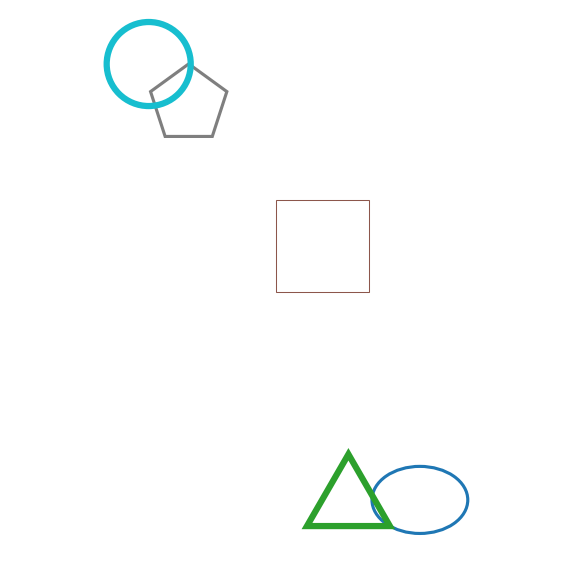[{"shape": "oval", "thickness": 1.5, "radius": 0.41, "center": [0.727, 0.133]}, {"shape": "triangle", "thickness": 3, "radius": 0.41, "center": [0.603, 0.13]}, {"shape": "square", "thickness": 0.5, "radius": 0.4, "center": [0.559, 0.573]}, {"shape": "pentagon", "thickness": 1.5, "radius": 0.35, "center": [0.327, 0.819]}, {"shape": "circle", "thickness": 3, "radius": 0.36, "center": [0.257, 0.888]}]